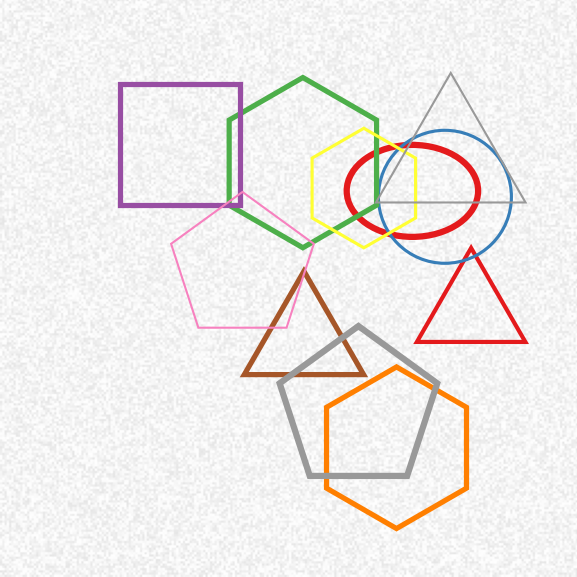[{"shape": "triangle", "thickness": 2, "radius": 0.54, "center": [0.816, 0.461]}, {"shape": "oval", "thickness": 3, "radius": 0.57, "center": [0.714, 0.669]}, {"shape": "circle", "thickness": 1.5, "radius": 0.58, "center": [0.77, 0.658]}, {"shape": "hexagon", "thickness": 2.5, "radius": 0.74, "center": [0.524, 0.718]}, {"shape": "square", "thickness": 2.5, "radius": 0.52, "center": [0.311, 0.749]}, {"shape": "hexagon", "thickness": 2.5, "radius": 0.7, "center": [0.687, 0.224]}, {"shape": "hexagon", "thickness": 1.5, "radius": 0.52, "center": [0.63, 0.674]}, {"shape": "triangle", "thickness": 2.5, "radius": 0.6, "center": [0.526, 0.41]}, {"shape": "pentagon", "thickness": 1, "radius": 0.65, "center": [0.42, 0.537]}, {"shape": "pentagon", "thickness": 3, "radius": 0.72, "center": [0.621, 0.291]}, {"shape": "triangle", "thickness": 1, "radius": 0.75, "center": [0.781, 0.723]}]